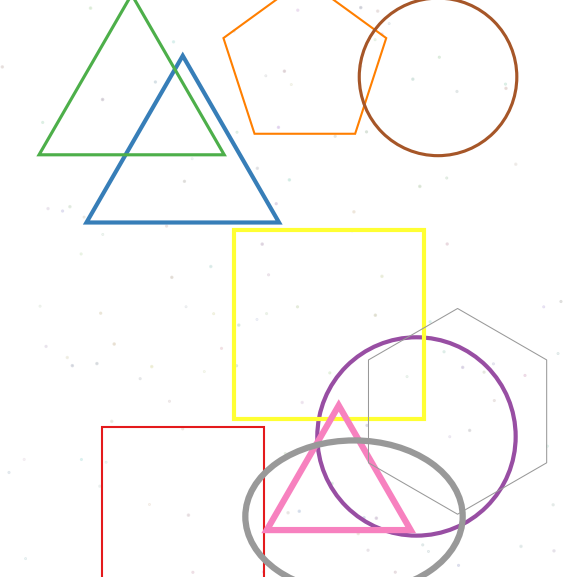[{"shape": "square", "thickness": 1, "radius": 0.7, "center": [0.316, 0.119]}, {"shape": "triangle", "thickness": 2, "radius": 0.96, "center": [0.316, 0.71]}, {"shape": "triangle", "thickness": 1.5, "radius": 0.93, "center": [0.228, 0.824]}, {"shape": "circle", "thickness": 2, "radius": 0.86, "center": [0.721, 0.243]}, {"shape": "pentagon", "thickness": 1, "radius": 0.74, "center": [0.528, 0.887]}, {"shape": "square", "thickness": 2, "radius": 0.82, "center": [0.57, 0.437]}, {"shape": "circle", "thickness": 1.5, "radius": 0.68, "center": [0.758, 0.866]}, {"shape": "triangle", "thickness": 3, "radius": 0.72, "center": [0.587, 0.153]}, {"shape": "oval", "thickness": 3, "radius": 0.94, "center": [0.613, 0.105]}, {"shape": "hexagon", "thickness": 0.5, "radius": 0.89, "center": [0.792, 0.287]}]